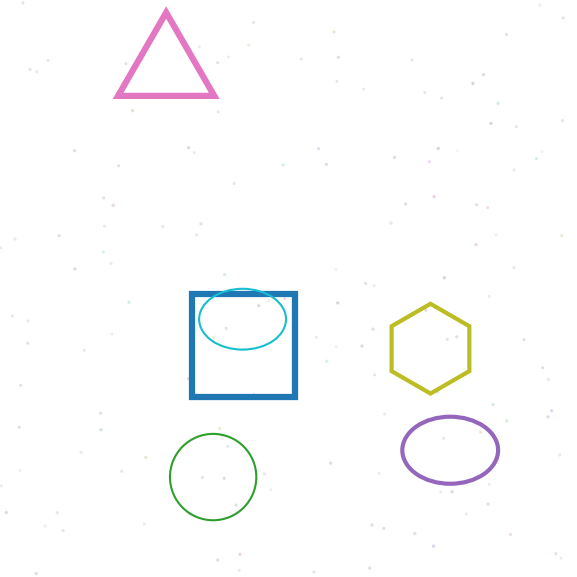[{"shape": "square", "thickness": 3, "radius": 0.45, "center": [0.422, 0.401]}, {"shape": "circle", "thickness": 1, "radius": 0.37, "center": [0.369, 0.173]}, {"shape": "oval", "thickness": 2, "radius": 0.41, "center": [0.78, 0.22]}, {"shape": "triangle", "thickness": 3, "radius": 0.48, "center": [0.288, 0.881]}, {"shape": "hexagon", "thickness": 2, "radius": 0.39, "center": [0.745, 0.395]}, {"shape": "oval", "thickness": 1, "radius": 0.38, "center": [0.42, 0.446]}]